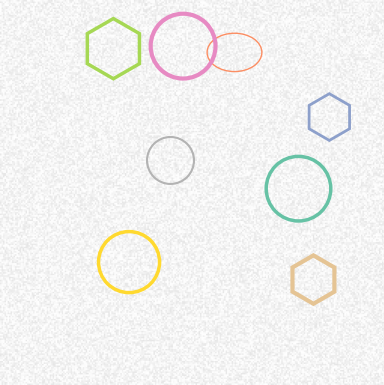[{"shape": "circle", "thickness": 2.5, "radius": 0.42, "center": [0.775, 0.51]}, {"shape": "oval", "thickness": 1, "radius": 0.36, "center": [0.609, 0.864]}, {"shape": "hexagon", "thickness": 2, "radius": 0.3, "center": [0.855, 0.696]}, {"shape": "circle", "thickness": 3, "radius": 0.42, "center": [0.476, 0.88]}, {"shape": "hexagon", "thickness": 2.5, "radius": 0.39, "center": [0.295, 0.874]}, {"shape": "circle", "thickness": 2.5, "radius": 0.4, "center": [0.335, 0.319]}, {"shape": "hexagon", "thickness": 3, "radius": 0.31, "center": [0.814, 0.274]}, {"shape": "circle", "thickness": 1.5, "radius": 0.3, "center": [0.443, 0.583]}]